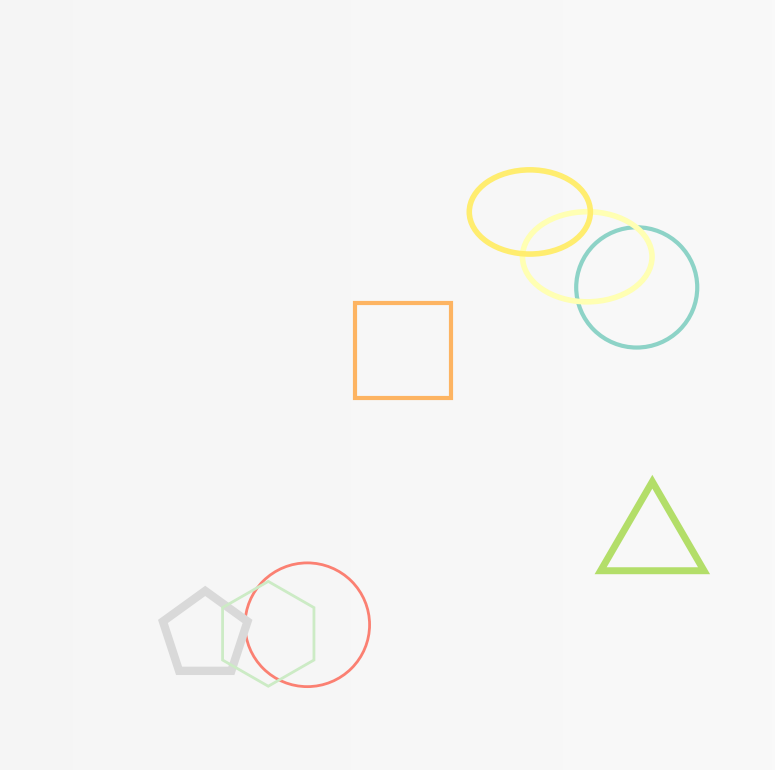[{"shape": "circle", "thickness": 1.5, "radius": 0.39, "center": [0.822, 0.627]}, {"shape": "oval", "thickness": 2, "radius": 0.42, "center": [0.758, 0.667]}, {"shape": "circle", "thickness": 1, "radius": 0.4, "center": [0.397, 0.189]}, {"shape": "square", "thickness": 1.5, "radius": 0.31, "center": [0.52, 0.545]}, {"shape": "triangle", "thickness": 2.5, "radius": 0.39, "center": [0.842, 0.297]}, {"shape": "pentagon", "thickness": 3, "radius": 0.29, "center": [0.265, 0.175]}, {"shape": "hexagon", "thickness": 1, "radius": 0.34, "center": [0.346, 0.177]}, {"shape": "oval", "thickness": 2, "radius": 0.39, "center": [0.684, 0.725]}]